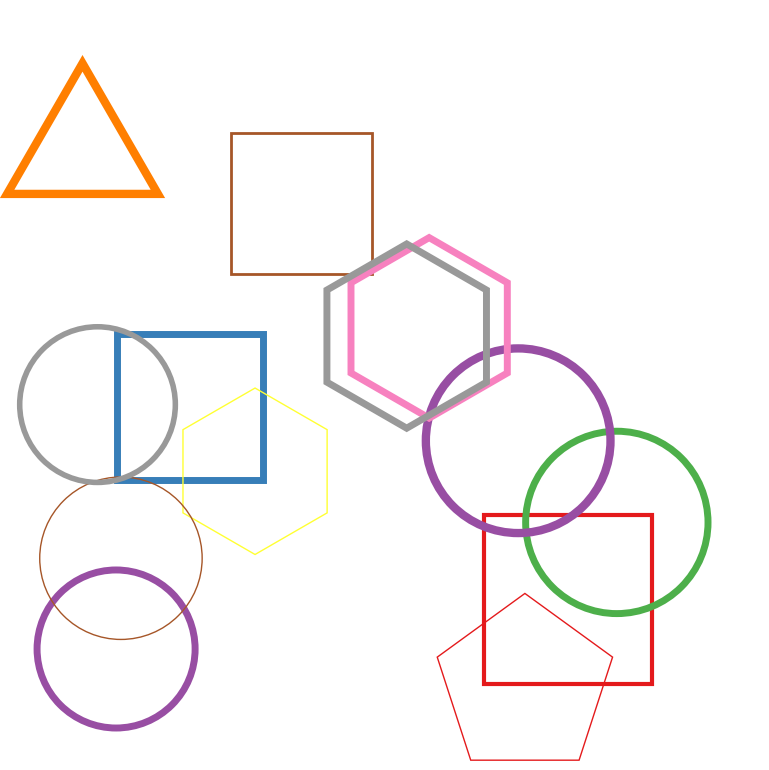[{"shape": "pentagon", "thickness": 0.5, "radius": 0.6, "center": [0.682, 0.11]}, {"shape": "square", "thickness": 1.5, "radius": 0.55, "center": [0.738, 0.221]}, {"shape": "square", "thickness": 2.5, "radius": 0.47, "center": [0.247, 0.471]}, {"shape": "circle", "thickness": 2.5, "radius": 0.59, "center": [0.801, 0.322]}, {"shape": "circle", "thickness": 3, "radius": 0.6, "center": [0.673, 0.428]}, {"shape": "circle", "thickness": 2.5, "radius": 0.51, "center": [0.151, 0.157]}, {"shape": "triangle", "thickness": 3, "radius": 0.57, "center": [0.107, 0.805]}, {"shape": "hexagon", "thickness": 0.5, "radius": 0.54, "center": [0.331, 0.388]}, {"shape": "square", "thickness": 1, "radius": 0.46, "center": [0.391, 0.735]}, {"shape": "circle", "thickness": 0.5, "radius": 0.53, "center": [0.157, 0.275]}, {"shape": "hexagon", "thickness": 2.5, "radius": 0.59, "center": [0.557, 0.574]}, {"shape": "circle", "thickness": 2, "radius": 0.51, "center": [0.127, 0.475]}, {"shape": "hexagon", "thickness": 2.5, "radius": 0.6, "center": [0.528, 0.564]}]